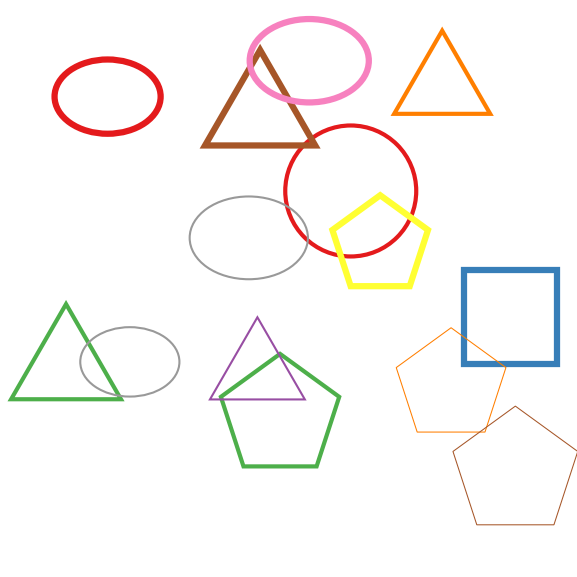[{"shape": "circle", "thickness": 2, "radius": 0.57, "center": [0.607, 0.668]}, {"shape": "oval", "thickness": 3, "radius": 0.46, "center": [0.186, 0.832]}, {"shape": "square", "thickness": 3, "radius": 0.41, "center": [0.884, 0.451]}, {"shape": "triangle", "thickness": 2, "radius": 0.55, "center": [0.114, 0.363]}, {"shape": "pentagon", "thickness": 2, "radius": 0.54, "center": [0.485, 0.279]}, {"shape": "triangle", "thickness": 1, "radius": 0.47, "center": [0.446, 0.355]}, {"shape": "pentagon", "thickness": 0.5, "radius": 0.5, "center": [0.781, 0.332]}, {"shape": "triangle", "thickness": 2, "radius": 0.48, "center": [0.766, 0.85]}, {"shape": "pentagon", "thickness": 3, "radius": 0.44, "center": [0.658, 0.574]}, {"shape": "triangle", "thickness": 3, "radius": 0.55, "center": [0.45, 0.802]}, {"shape": "pentagon", "thickness": 0.5, "radius": 0.57, "center": [0.892, 0.182]}, {"shape": "oval", "thickness": 3, "radius": 0.52, "center": [0.536, 0.894]}, {"shape": "oval", "thickness": 1, "radius": 0.51, "center": [0.431, 0.587]}, {"shape": "oval", "thickness": 1, "radius": 0.43, "center": [0.225, 0.373]}]